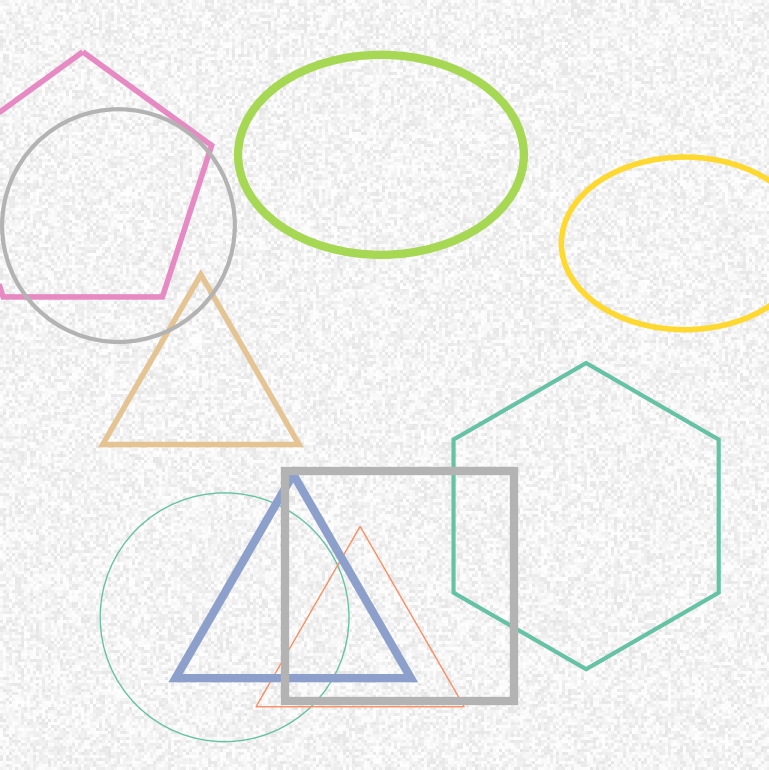[{"shape": "circle", "thickness": 0.5, "radius": 0.81, "center": [0.292, 0.198]}, {"shape": "hexagon", "thickness": 1.5, "radius": 0.99, "center": [0.761, 0.33]}, {"shape": "triangle", "thickness": 0.5, "radius": 0.78, "center": [0.468, 0.16]}, {"shape": "triangle", "thickness": 3, "radius": 0.88, "center": [0.381, 0.208]}, {"shape": "pentagon", "thickness": 2, "radius": 0.88, "center": [0.108, 0.757]}, {"shape": "oval", "thickness": 3, "radius": 0.93, "center": [0.495, 0.799]}, {"shape": "oval", "thickness": 2, "radius": 0.8, "center": [0.889, 0.684]}, {"shape": "triangle", "thickness": 2, "radius": 0.74, "center": [0.261, 0.496]}, {"shape": "square", "thickness": 3, "radius": 0.74, "center": [0.519, 0.239]}, {"shape": "circle", "thickness": 1.5, "radius": 0.76, "center": [0.154, 0.707]}]